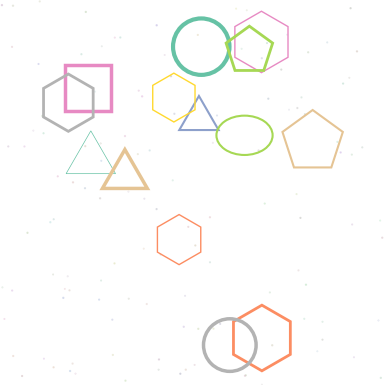[{"shape": "triangle", "thickness": 0.5, "radius": 0.37, "center": [0.236, 0.586]}, {"shape": "circle", "thickness": 3, "radius": 0.37, "center": [0.523, 0.879]}, {"shape": "hexagon", "thickness": 2, "radius": 0.43, "center": [0.68, 0.122]}, {"shape": "hexagon", "thickness": 1, "radius": 0.33, "center": [0.465, 0.378]}, {"shape": "triangle", "thickness": 1.5, "radius": 0.29, "center": [0.517, 0.692]}, {"shape": "square", "thickness": 2.5, "radius": 0.3, "center": [0.229, 0.772]}, {"shape": "hexagon", "thickness": 1, "radius": 0.4, "center": [0.679, 0.891]}, {"shape": "oval", "thickness": 1.5, "radius": 0.36, "center": [0.635, 0.649]}, {"shape": "pentagon", "thickness": 2, "radius": 0.32, "center": [0.648, 0.868]}, {"shape": "hexagon", "thickness": 1, "radius": 0.32, "center": [0.452, 0.747]}, {"shape": "triangle", "thickness": 2.5, "radius": 0.34, "center": [0.324, 0.544]}, {"shape": "pentagon", "thickness": 1.5, "radius": 0.41, "center": [0.812, 0.632]}, {"shape": "hexagon", "thickness": 2, "radius": 0.37, "center": [0.178, 0.733]}, {"shape": "circle", "thickness": 2.5, "radius": 0.34, "center": [0.597, 0.104]}]